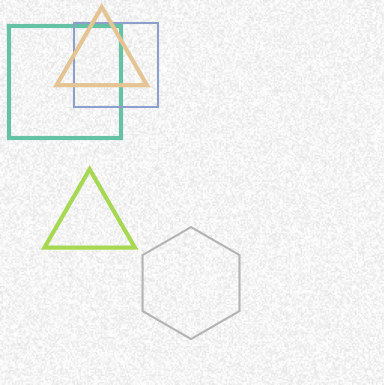[{"shape": "square", "thickness": 3, "radius": 0.72, "center": [0.169, 0.788]}, {"shape": "square", "thickness": 1.5, "radius": 0.55, "center": [0.302, 0.832]}, {"shape": "triangle", "thickness": 3, "radius": 0.68, "center": [0.233, 0.425]}, {"shape": "triangle", "thickness": 3, "radius": 0.68, "center": [0.264, 0.846]}, {"shape": "hexagon", "thickness": 1.5, "radius": 0.73, "center": [0.496, 0.265]}]